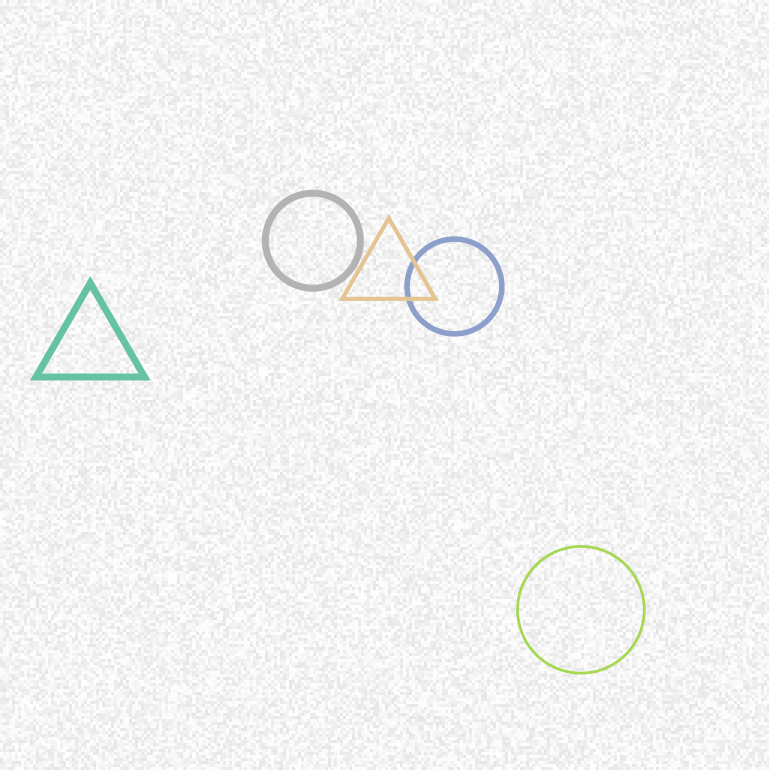[{"shape": "triangle", "thickness": 2.5, "radius": 0.41, "center": [0.117, 0.551]}, {"shape": "circle", "thickness": 2, "radius": 0.31, "center": [0.59, 0.628]}, {"shape": "circle", "thickness": 1, "radius": 0.41, "center": [0.754, 0.208]}, {"shape": "triangle", "thickness": 1.5, "radius": 0.35, "center": [0.505, 0.647]}, {"shape": "circle", "thickness": 2.5, "radius": 0.31, "center": [0.406, 0.687]}]